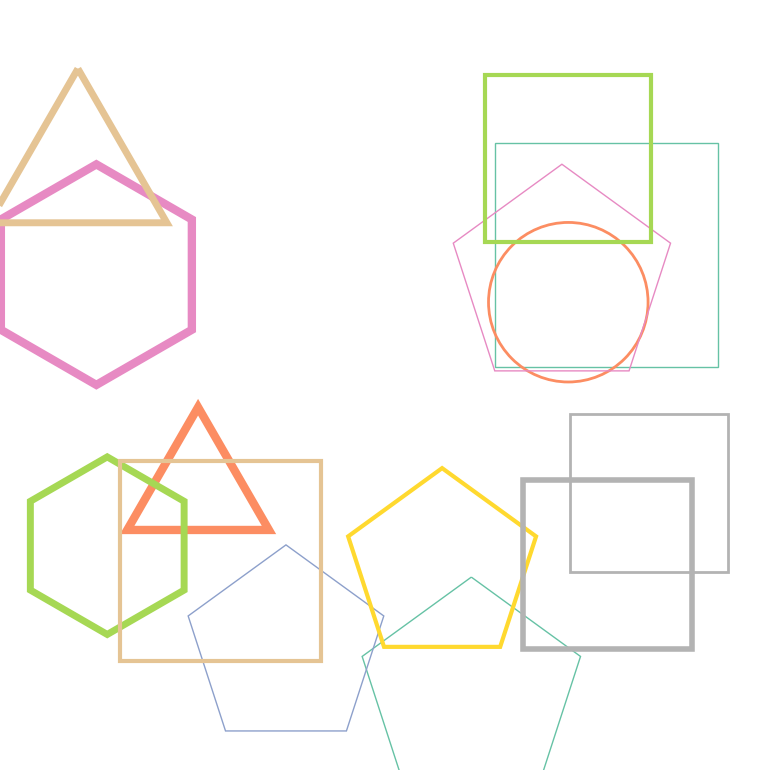[{"shape": "square", "thickness": 0.5, "radius": 0.73, "center": [0.788, 0.669]}, {"shape": "pentagon", "thickness": 0.5, "radius": 0.75, "center": [0.612, 0.101]}, {"shape": "triangle", "thickness": 3, "radius": 0.53, "center": [0.257, 0.365]}, {"shape": "circle", "thickness": 1, "radius": 0.52, "center": [0.738, 0.608]}, {"shape": "pentagon", "thickness": 0.5, "radius": 0.67, "center": [0.371, 0.159]}, {"shape": "pentagon", "thickness": 0.5, "radius": 0.74, "center": [0.73, 0.638]}, {"shape": "hexagon", "thickness": 3, "radius": 0.72, "center": [0.125, 0.643]}, {"shape": "hexagon", "thickness": 2.5, "radius": 0.58, "center": [0.139, 0.291]}, {"shape": "square", "thickness": 1.5, "radius": 0.54, "center": [0.738, 0.795]}, {"shape": "pentagon", "thickness": 1.5, "radius": 0.64, "center": [0.574, 0.264]}, {"shape": "square", "thickness": 1.5, "radius": 0.65, "center": [0.286, 0.271]}, {"shape": "triangle", "thickness": 2.5, "radius": 0.67, "center": [0.101, 0.777]}, {"shape": "square", "thickness": 2, "radius": 0.55, "center": [0.789, 0.267]}, {"shape": "square", "thickness": 1, "radius": 0.51, "center": [0.843, 0.359]}]